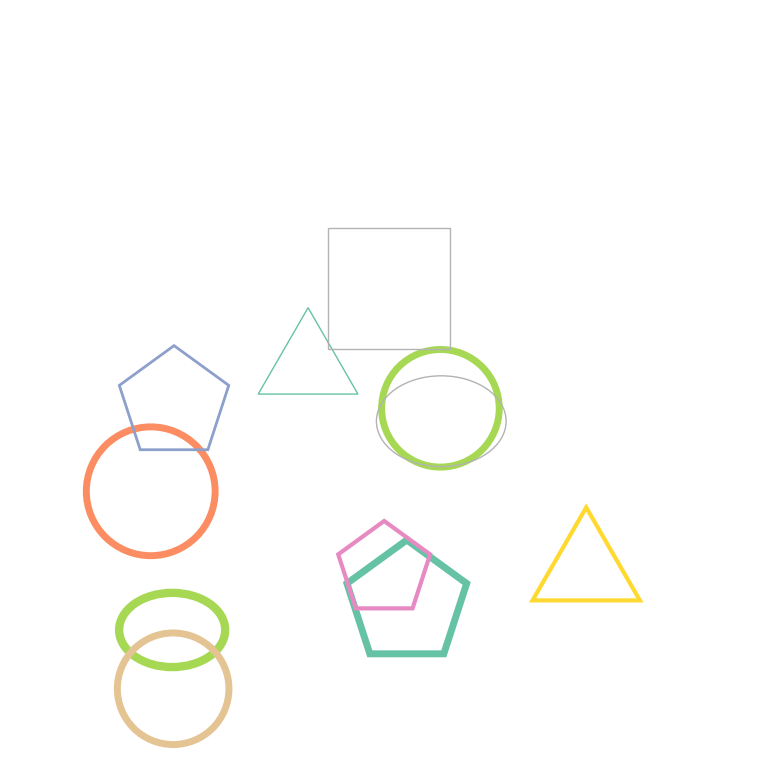[{"shape": "pentagon", "thickness": 2.5, "radius": 0.41, "center": [0.528, 0.217]}, {"shape": "triangle", "thickness": 0.5, "radius": 0.37, "center": [0.4, 0.526]}, {"shape": "circle", "thickness": 2.5, "radius": 0.42, "center": [0.196, 0.362]}, {"shape": "pentagon", "thickness": 1, "radius": 0.37, "center": [0.226, 0.476]}, {"shape": "pentagon", "thickness": 1.5, "radius": 0.31, "center": [0.499, 0.261]}, {"shape": "circle", "thickness": 2.5, "radius": 0.38, "center": [0.572, 0.47]}, {"shape": "oval", "thickness": 3, "radius": 0.34, "center": [0.224, 0.182]}, {"shape": "triangle", "thickness": 1.5, "radius": 0.4, "center": [0.761, 0.261]}, {"shape": "circle", "thickness": 2.5, "radius": 0.36, "center": [0.225, 0.106]}, {"shape": "square", "thickness": 0.5, "radius": 0.39, "center": [0.505, 0.626]}, {"shape": "oval", "thickness": 0.5, "radius": 0.42, "center": [0.573, 0.453]}]